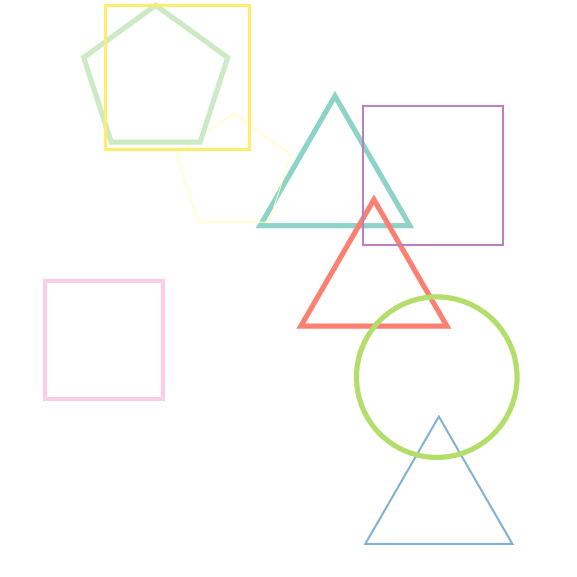[{"shape": "triangle", "thickness": 2.5, "radius": 0.75, "center": [0.58, 0.683]}, {"shape": "pentagon", "thickness": 0.5, "radius": 0.52, "center": [0.405, 0.699]}, {"shape": "triangle", "thickness": 2.5, "radius": 0.73, "center": [0.647, 0.507]}, {"shape": "triangle", "thickness": 1, "radius": 0.74, "center": [0.76, 0.131]}, {"shape": "circle", "thickness": 2.5, "radius": 0.7, "center": [0.756, 0.346]}, {"shape": "square", "thickness": 2, "radius": 0.51, "center": [0.18, 0.411]}, {"shape": "square", "thickness": 1, "radius": 0.6, "center": [0.75, 0.696]}, {"shape": "pentagon", "thickness": 2.5, "radius": 0.66, "center": [0.27, 0.859]}, {"shape": "square", "thickness": 1.5, "radius": 0.62, "center": [0.306, 0.865]}]